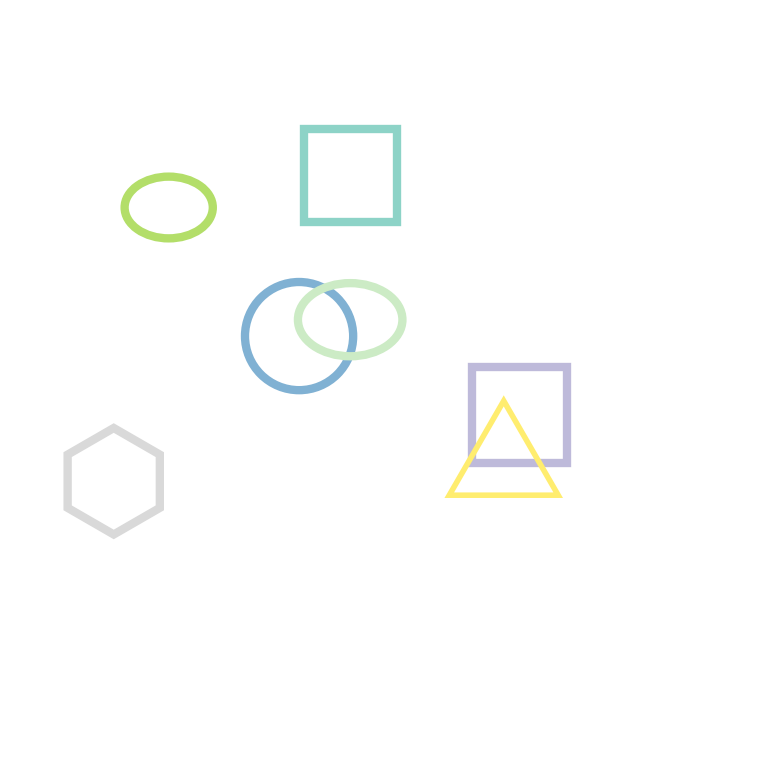[{"shape": "square", "thickness": 3, "radius": 0.3, "center": [0.455, 0.772]}, {"shape": "square", "thickness": 3, "radius": 0.31, "center": [0.675, 0.461]}, {"shape": "circle", "thickness": 3, "radius": 0.35, "center": [0.388, 0.564]}, {"shape": "oval", "thickness": 3, "radius": 0.29, "center": [0.219, 0.731]}, {"shape": "hexagon", "thickness": 3, "radius": 0.35, "center": [0.148, 0.375]}, {"shape": "oval", "thickness": 3, "radius": 0.34, "center": [0.455, 0.585]}, {"shape": "triangle", "thickness": 2, "radius": 0.41, "center": [0.654, 0.398]}]